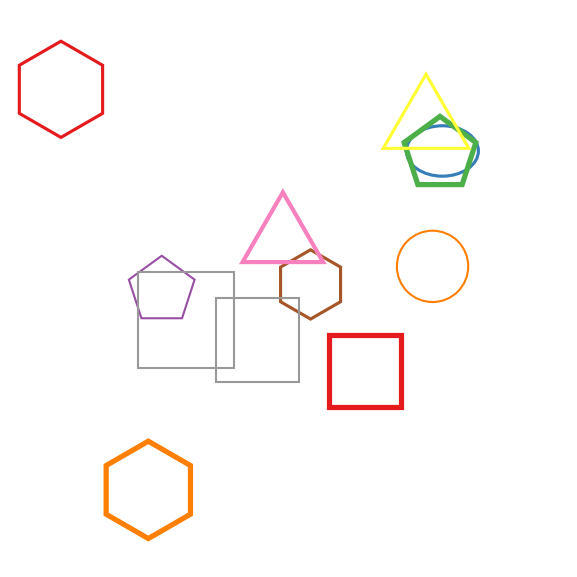[{"shape": "hexagon", "thickness": 1.5, "radius": 0.42, "center": [0.106, 0.844]}, {"shape": "square", "thickness": 2.5, "radius": 0.31, "center": [0.632, 0.357]}, {"shape": "oval", "thickness": 1.5, "radius": 0.31, "center": [0.766, 0.738]}, {"shape": "pentagon", "thickness": 2.5, "radius": 0.33, "center": [0.762, 0.732]}, {"shape": "pentagon", "thickness": 1, "radius": 0.3, "center": [0.28, 0.496]}, {"shape": "circle", "thickness": 1, "radius": 0.31, "center": [0.749, 0.538]}, {"shape": "hexagon", "thickness": 2.5, "radius": 0.42, "center": [0.257, 0.151]}, {"shape": "triangle", "thickness": 1.5, "radius": 0.43, "center": [0.738, 0.785]}, {"shape": "hexagon", "thickness": 1.5, "radius": 0.3, "center": [0.538, 0.507]}, {"shape": "triangle", "thickness": 2, "radius": 0.4, "center": [0.49, 0.586]}, {"shape": "square", "thickness": 1, "radius": 0.42, "center": [0.322, 0.446]}, {"shape": "square", "thickness": 1, "radius": 0.36, "center": [0.446, 0.41]}]